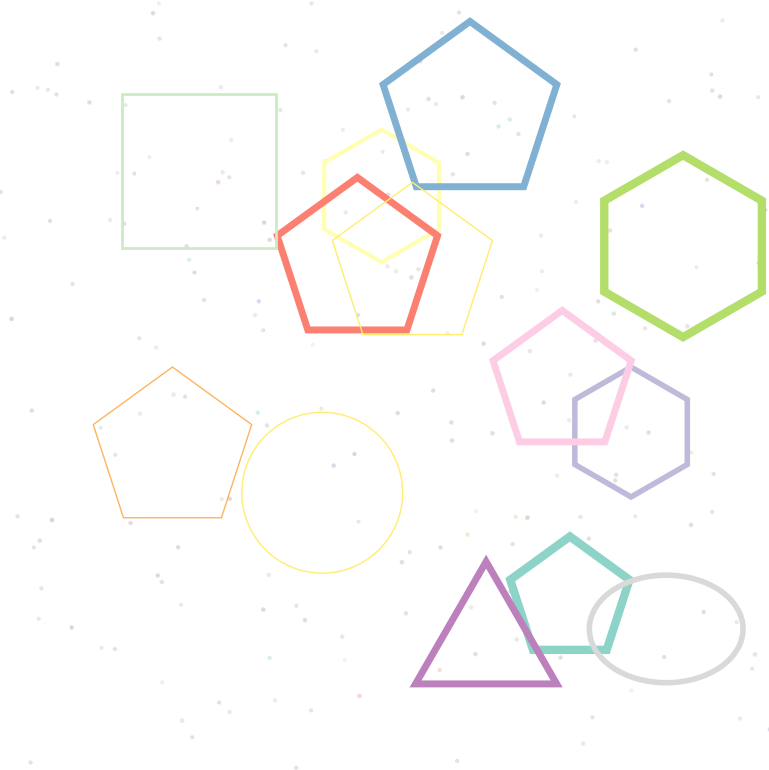[{"shape": "pentagon", "thickness": 3, "radius": 0.41, "center": [0.74, 0.222]}, {"shape": "hexagon", "thickness": 1.5, "radius": 0.43, "center": [0.496, 0.746]}, {"shape": "hexagon", "thickness": 2, "radius": 0.42, "center": [0.82, 0.439]}, {"shape": "pentagon", "thickness": 2.5, "radius": 0.55, "center": [0.464, 0.66]}, {"shape": "pentagon", "thickness": 2.5, "radius": 0.59, "center": [0.61, 0.854]}, {"shape": "pentagon", "thickness": 0.5, "radius": 0.54, "center": [0.224, 0.415]}, {"shape": "hexagon", "thickness": 3, "radius": 0.59, "center": [0.887, 0.68]}, {"shape": "pentagon", "thickness": 2.5, "radius": 0.47, "center": [0.73, 0.502]}, {"shape": "oval", "thickness": 2, "radius": 0.5, "center": [0.865, 0.183]}, {"shape": "triangle", "thickness": 2.5, "radius": 0.53, "center": [0.631, 0.165]}, {"shape": "square", "thickness": 1, "radius": 0.5, "center": [0.258, 0.777]}, {"shape": "circle", "thickness": 0.5, "radius": 0.52, "center": [0.418, 0.36]}, {"shape": "pentagon", "thickness": 0.5, "radius": 0.55, "center": [0.536, 0.654]}]